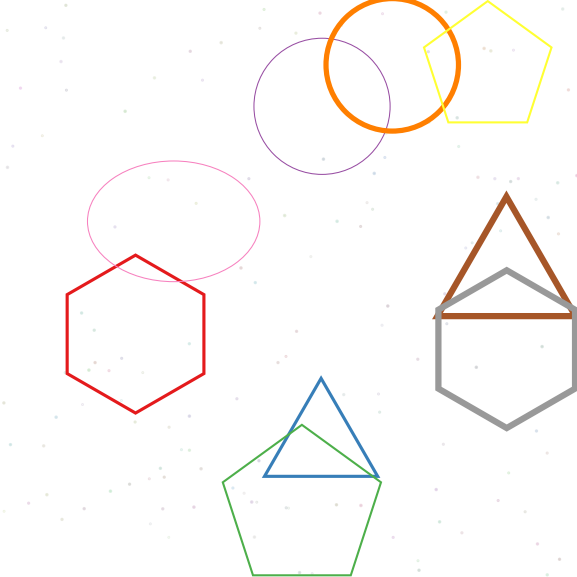[{"shape": "hexagon", "thickness": 1.5, "radius": 0.68, "center": [0.235, 0.421]}, {"shape": "triangle", "thickness": 1.5, "radius": 0.57, "center": [0.556, 0.231]}, {"shape": "pentagon", "thickness": 1, "radius": 0.72, "center": [0.523, 0.119]}, {"shape": "circle", "thickness": 0.5, "radius": 0.59, "center": [0.558, 0.815]}, {"shape": "circle", "thickness": 2.5, "radius": 0.57, "center": [0.679, 0.887]}, {"shape": "pentagon", "thickness": 1, "radius": 0.58, "center": [0.845, 0.881]}, {"shape": "triangle", "thickness": 3, "radius": 0.69, "center": [0.877, 0.521]}, {"shape": "oval", "thickness": 0.5, "radius": 0.75, "center": [0.301, 0.616]}, {"shape": "hexagon", "thickness": 3, "radius": 0.68, "center": [0.877, 0.395]}]